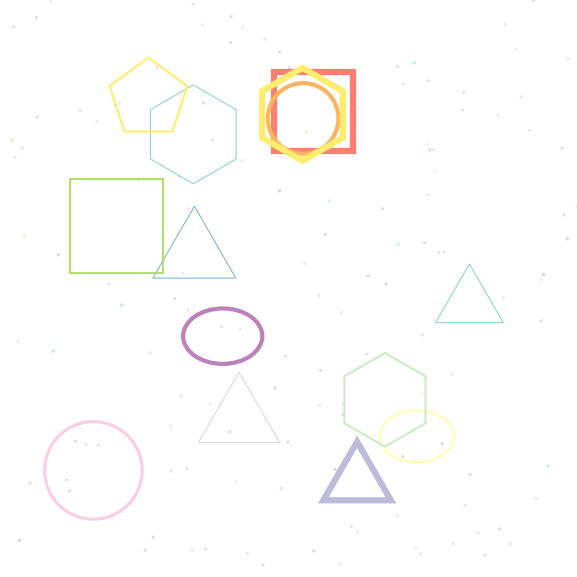[{"shape": "triangle", "thickness": 0.5, "radius": 0.34, "center": [0.813, 0.474]}, {"shape": "hexagon", "thickness": 0.5, "radius": 0.43, "center": [0.335, 0.767]}, {"shape": "oval", "thickness": 1, "radius": 0.32, "center": [0.722, 0.244]}, {"shape": "triangle", "thickness": 3, "radius": 0.34, "center": [0.618, 0.167]}, {"shape": "square", "thickness": 3, "radius": 0.34, "center": [0.543, 0.806]}, {"shape": "triangle", "thickness": 0.5, "radius": 0.41, "center": [0.337, 0.559]}, {"shape": "circle", "thickness": 2, "radius": 0.31, "center": [0.525, 0.794]}, {"shape": "square", "thickness": 1, "radius": 0.41, "center": [0.202, 0.608]}, {"shape": "circle", "thickness": 1.5, "radius": 0.42, "center": [0.162, 0.185]}, {"shape": "triangle", "thickness": 0.5, "radius": 0.41, "center": [0.414, 0.274]}, {"shape": "oval", "thickness": 2, "radius": 0.34, "center": [0.386, 0.417]}, {"shape": "hexagon", "thickness": 1, "radius": 0.41, "center": [0.667, 0.307]}, {"shape": "hexagon", "thickness": 3, "radius": 0.4, "center": [0.524, 0.801]}, {"shape": "pentagon", "thickness": 1, "radius": 0.35, "center": [0.257, 0.829]}]